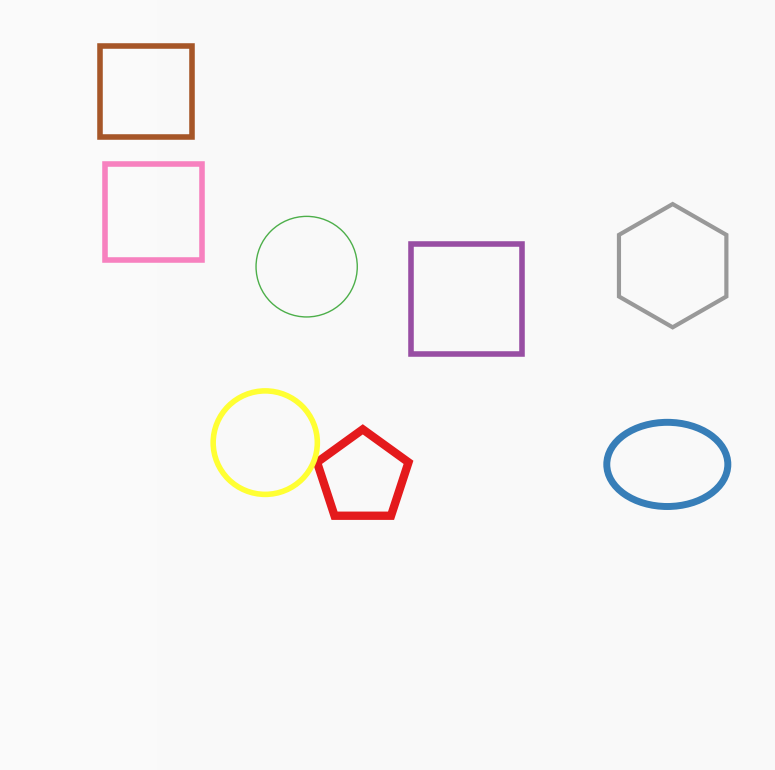[{"shape": "pentagon", "thickness": 3, "radius": 0.31, "center": [0.468, 0.38]}, {"shape": "oval", "thickness": 2.5, "radius": 0.39, "center": [0.861, 0.397]}, {"shape": "circle", "thickness": 0.5, "radius": 0.33, "center": [0.396, 0.654]}, {"shape": "square", "thickness": 2, "radius": 0.36, "center": [0.602, 0.612]}, {"shape": "circle", "thickness": 2, "radius": 0.34, "center": [0.342, 0.425]}, {"shape": "square", "thickness": 2, "radius": 0.29, "center": [0.188, 0.882]}, {"shape": "square", "thickness": 2, "radius": 0.31, "center": [0.198, 0.725]}, {"shape": "hexagon", "thickness": 1.5, "radius": 0.4, "center": [0.868, 0.655]}]